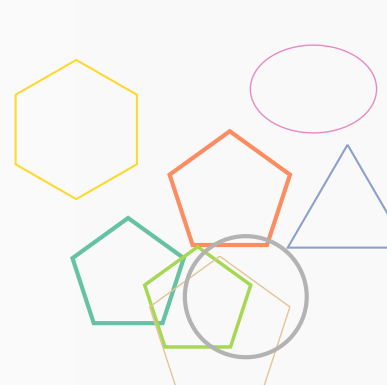[{"shape": "pentagon", "thickness": 3, "radius": 0.75, "center": [0.331, 0.283]}, {"shape": "pentagon", "thickness": 3, "radius": 0.82, "center": [0.593, 0.496]}, {"shape": "triangle", "thickness": 1.5, "radius": 0.89, "center": [0.897, 0.446]}, {"shape": "oval", "thickness": 1, "radius": 0.81, "center": [0.809, 0.769]}, {"shape": "pentagon", "thickness": 2.5, "radius": 0.72, "center": [0.51, 0.215]}, {"shape": "hexagon", "thickness": 1.5, "radius": 0.9, "center": [0.197, 0.664]}, {"shape": "pentagon", "thickness": 1, "radius": 0.95, "center": [0.567, 0.144]}, {"shape": "circle", "thickness": 3, "radius": 0.79, "center": [0.634, 0.229]}]